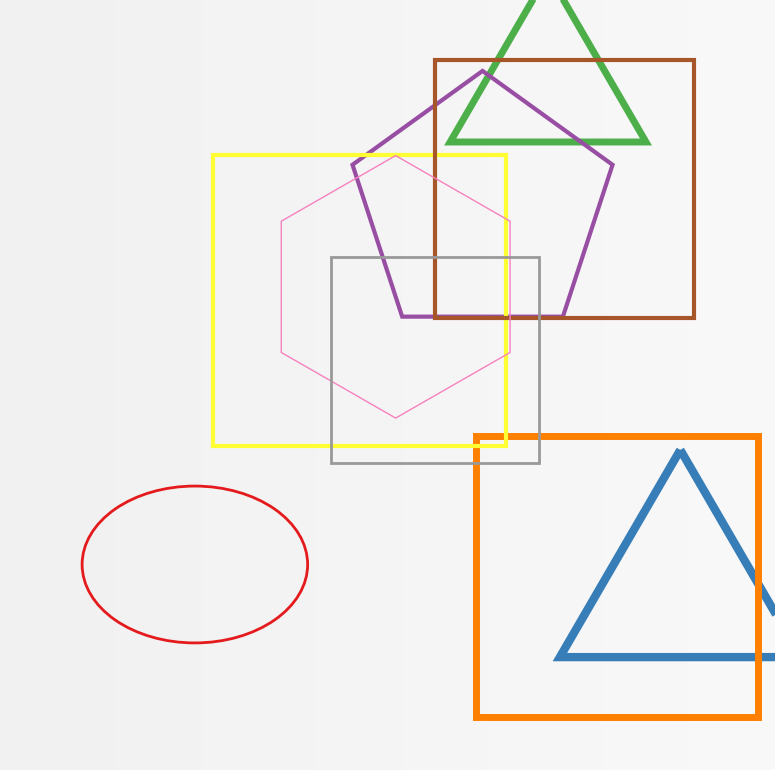[{"shape": "oval", "thickness": 1, "radius": 0.73, "center": [0.251, 0.267]}, {"shape": "triangle", "thickness": 3, "radius": 0.9, "center": [0.878, 0.236]}, {"shape": "triangle", "thickness": 2.5, "radius": 0.73, "center": [0.707, 0.889]}, {"shape": "pentagon", "thickness": 1.5, "radius": 0.88, "center": [0.623, 0.731]}, {"shape": "square", "thickness": 2.5, "radius": 0.91, "center": [0.796, 0.251]}, {"shape": "square", "thickness": 1.5, "radius": 0.95, "center": [0.464, 0.609]}, {"shape": "square", "thickness": 1.5, "radius": 0.84, "center": [0.728, 0.754]}, {"shape": "hexagon", "thickness": 0.5, "radius": 0.85, "center": [0.511, 0.627]}, {"shape": "square", "thickness": 1, "radius": 0.67, "center": [0.561, 0.532]}]